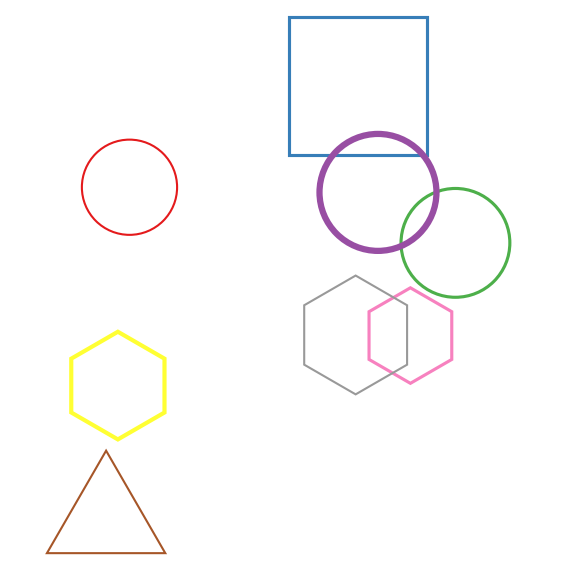[{"shape": "circle", "thickness": 1, "radius": 0.41, "center": [0.224, 0.675]}, {"shape": "square", "thickness": 1.5, "radius": 0.6, "center": [0.62, 0.85]}, {"shape": "circle", "thickness": 1.5, "radius": 0.47, "center": [0.789, 0.579]}, {"shape": "circle", "thickness": 3, "radius": 0.51, "center": [0.655, 0.666]}, {"shape": "hexagon", "thickness": 2, "radius": 0.47, "center": [0.204, 0.331]}, {"shape": "triangle", "thickness": 1, "radius": 0.59, "center": [0.184, 0.1]}, {"shape": "hexagon", "thickness": 1.5, "radius": 0.41, "center": [0.711, 0.418]}, {"shape": "hexagon", "thickness": 1, "radius": 0.51, "center": [0.616, 0.419]}]